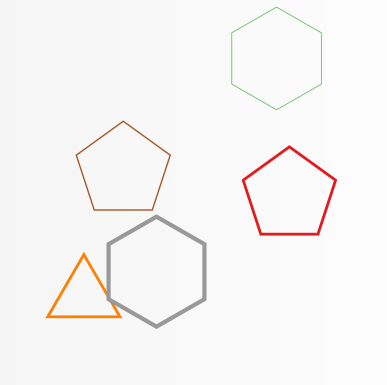[{"shape": "pentagon", "thickness": 2, "radius": 0.63, "center": [0.747, 0.493]}, {"shape": "hexagon", "thickness": 0.5, "radius": 0.67, "center": [0.714, 0.848]}, {"shape": "triangle", "thickness": 2, "radius": 0.54, "center": [0.216, 0.231]}, {"shape": "pentagon", "thickness": 1, "radius": 0.64, "center": [0.318, 0.558]}, {"shape": "hexagon", "thickness": 3, "radius": 0.71, "center": [0.404, 0.294]}]